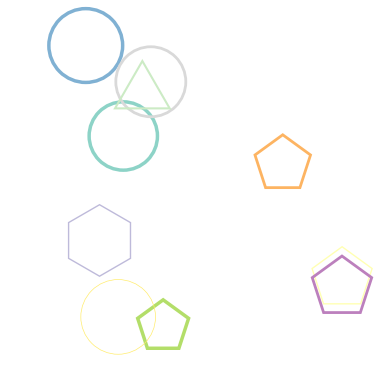[{"shape": "circle", "thickness": 2.5, "radius": 0.44, "center": [0.32, 0.647]}, {"shape": "pentagon", "thickness": 1, "radius": 0.41, "center": [0.889, 0.277]}, {"shape": "hexagon", "thickness": 1, "radius": 0.46, "center": [0.259, 0.375]}, {"shape": "circle", "thickness": 2.5, "radius": 0.48, "center": [0.223, 0.882]}, {"shape": "pentagon", "thickness": 2, "radius": 0.38, "center": [0.734, 0.574]}, {"shape": "pentagon", "thickness": 2.5, "radius": 0.35, "center": [0.424, 0.152]}, {"shape": "circle", "thickness": 2, "radius": 0.45, "center": [0.392, 0.788]}, {"shape": "pentagon", "thickness": 2, "radius": 0.41, "center": [0.888, 0.254]}, {"shape": "triangle", "thickness": 1.5, "radius": 0.41, "center": [0.37, 0.759]}, {"shape": "circle", "thickness": 0.5, "radius": 0.49, "center": [0.307, 0.177]}]